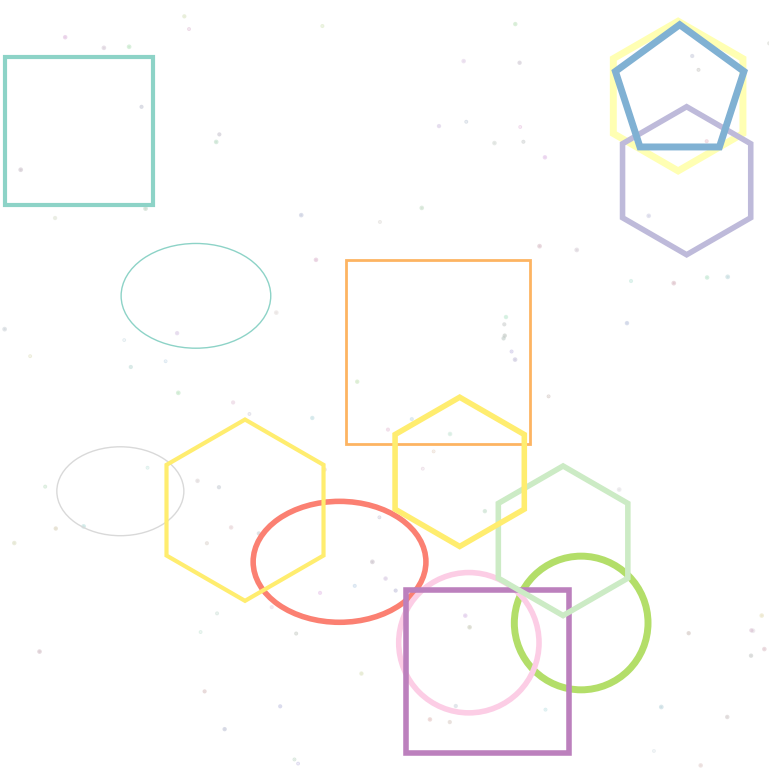[{"shape": "oval", "thickness": 0.5, "radius": 0.49, "center": [0.254, 0.616]}, {"shape": "square", "thickness": 1.5, "radius": 0.48, "center": [0.103, 0.83]}, {"shape": "hexagon", "thickness": 2.5, "radius": 0.49, "center": [0.881, 0.875]}, {"shape": "hexagon", "thickness": 2, "radius": 0.48, "center": [0.892, 0.765]}, {"shape": "oval", "thickness": 2, "radius": 0.56, "center": [0.441, 0.27]}, {"shape": "pentagon", "thickness": 2.5, "radius": 0.44, "center": [0.883, 0.88]}, {"shape": "square", "thickness": 1, "radius": 0.6, "center": [0.569, 0.542]}, {"shape": "circle", "thickness": 2.5, "radius": 0.43, "center": [0.755, 0.191]}, {"shape": "circle", "thickness": 2, "radius": 0.46, "center": [0.609, 0.165]}, {"shape": "oval", "thickness": 0.5, "radius": 0.41, "center": [0.156, 0.362]}, {"shape": "square", "thickness": 2, "radius": 0.53, "center": [0.633, 0.128]}, {"shape": "hexagon", "thickness": 2, "radius": 0.49, "center": [0.731, 0.298]}, {"shape": "hexagon", "thickness": 2, "radius": 0.48, "center": [0.597, 0.387]}, {"shape": "hexagon", "thickness": 1.5, "radius": 0.59, "center": [0.318, 0.337]}]